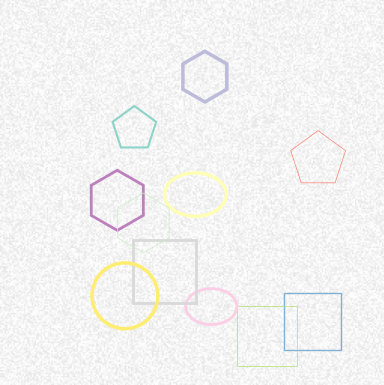[{"shape": "pentagon", "thickness": 1.5, "radius": 0.3, "center": [0.349, 0.665]}, {"shape": "oval", "thickness": 2.5, "radius": 0.4, "center": [0.508, 0.495]}, {"shape": "hexagon", "thickness": 2.5, "radius": 0.33, "center": [0.532, 0.801]}, {"shape": "pentagon", "thickness": 0.5, "radius": 0.37, "center": [0.826, 0.586]}, {"shape": "square", "thickness": 1, "radius": 0.37, "center": [0.811, 0.166]}, {"shape": "square", "thickness": 0.5, "radius": 0.39, "center": [0.693, 0.127]}, {"shape": "oval", "thickness": 2, "radius": 0.33, "center": [0.549, 0.204]}, {"shape": "square", "thickness": 2, "radius": 0.41, "center": [0.427, 0.295]}, {"shape": "hexagon", "thickness": 2, "radius": 0.39, "center": [0.305, 0.48]}, {"shape": "hexagon", "thickness": 0.5, "radius": 0.39, "center": [0.372, 0.421]}, {"shape": "circle", "thickness": 2.5, "radius": 0.43, "center": [0.324, 0.232]}]